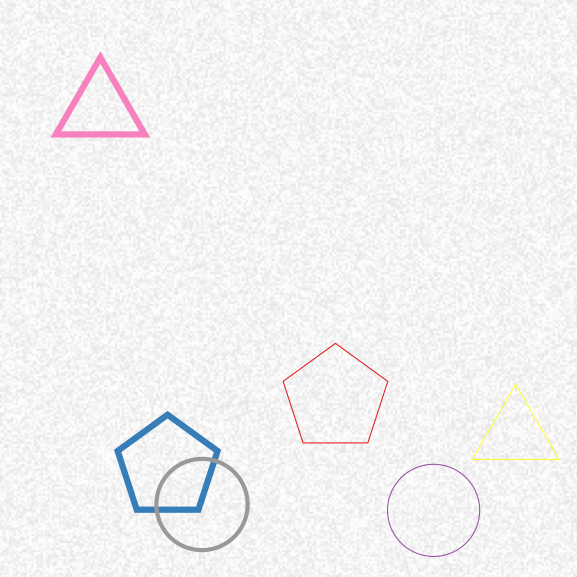[{"shape": "pentagon", "thickness": 0.5, "radius": 0.48, "center": [0.581, 0.309]}, {"shape": "pentagon", "thickness": 3, "radius": 0.45, "center": [0.29, 0.19]}, {"shape": "circle", "thickness": 0.5, "radius": 0.4, "center": [0.751, 0.115]}, {"shape": "triangle", "thickness": 0.5, "radius": 0.43, "center": [0.893, 0.247]}, {"shape": "triangle", "thickness": 3, "radius": 0.44, "center": [0.174, 0.811]}, {"shape": "circle", "thickness": 2, "radius": 0.4, "center": [0.35, 0.126]}]